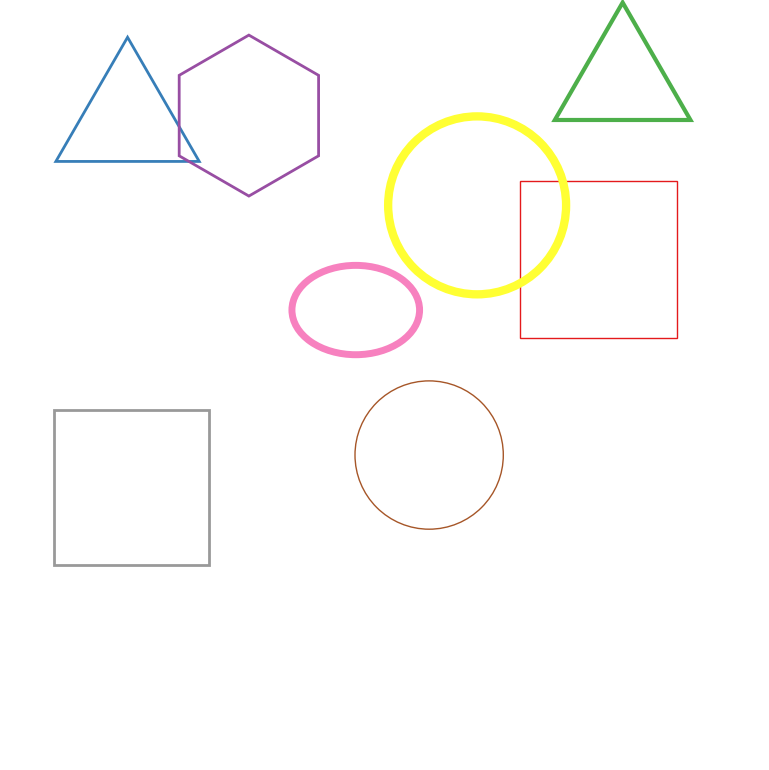[{"shape": "square", "thickness": 0.5, "radius": 0.51, "center": [0.777, 0.663]}, {"shape": "triangle", "thickness": 1, "radius": 0.54, "center": [0.166, 0.844]}, {"shape": "triangle", "thickness": 1.5, "radius": 0.51, "center": [0.809, 0.895]}, {"shape": "hexagon", "thickness": 1, "radius": 0.52, "center": [0.323, 0.85]}, {"shape": "circle", "thickness": 3, "radius": 0.58, "center": [0.62, 0.733]}, {"shape": "circle", "thickness": 0.5, "radius": 0.48, "center": [0.557, 0.409]}, {"shape": "oval", "thickness": 2.5, "radius": 0.41, "center": [0.462, 0.597]}, {"shape": "square", "thickness": 1, "radius": 0.5, "center": [0.171, 0.366]}]